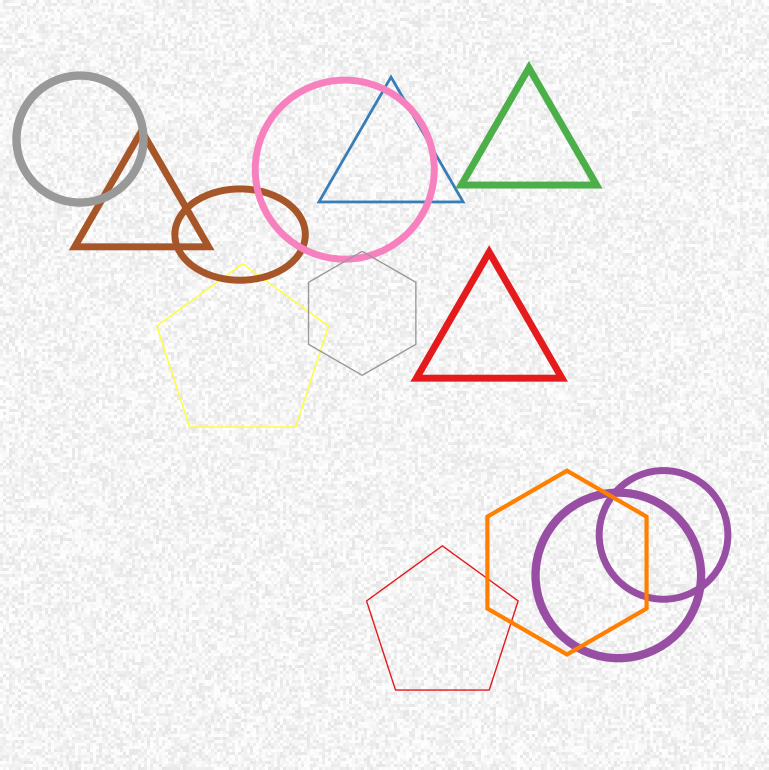[{"shape": "pentagon", "thickness": 0.5, "radius": 0.52, "center": [0.574, 0.188]}, {"shape": "triangle", "thickness": 2.5, "radius": 0.55, "center": [0.635, 0.563]}, {"shape": "triangle", "thickness": 1, "radius": 0.54, "center": [0.508, 0.792]}, {"shape": "triangle", "thickness": 2.5, "radius": 0.51, "center": [0.687, 0.81]}, {"shape": "circle", "thickness": 2.5, "radius": 0.42, "center": [0.862, 0.305]}, {"shape": "circle", "thickness": 3, "radius": 0.54, "center": [0.803, 0.253]}, {"shape": "hexagon", "thickness": 1.5, "radius": 0.6, "center": [0.736, 0.269]}, {"shape": "pentagon", "thickness": 0.5, "radius": 0.59, "center": [0.315, 0.54]}, {"shape": "oval", "thickness": 2.5, "radius": 0.42, "center": [0.312, 0.695]}, {"shape": "triangle", "thickness": 2.5, "radius": 0.5, "center": [0.184, 0.73]}, {"shape": "circle", "thickness": 2.5, "radius": 0.58, "center": [0.448, 0.78]}, {"shape": "hexagon", "thickness": 0.5, "radius": 0.4, "center": [0.47, 0.593]}, {"shape": "circle", "thickness": 3, "radius": 0.41, "center": [0.104, 0.819]}]